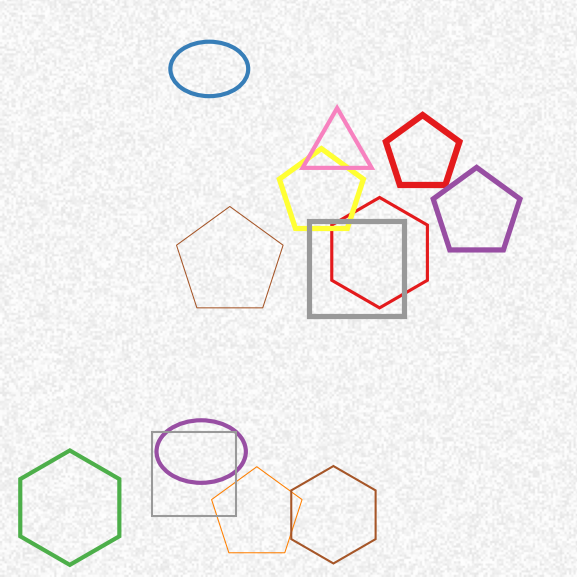[{"shape": "pentagon", "thickness": 3, "radius": 0.33, "center": [0.732, 0.733]}, {"shape": "hexagon", "thickness": 1.5, "radius": 0.48, "center": [0.657, 0.562]}, {"shape": "oval", "thickness": 2, "radius": 0.34, "center": [0.362, 0.88]}, {"shape": "hexagon", "thickness": 2, "radius": 0.5, "center": [0.121, 0.12]}, {"shape": "oval", "thickness": 2, "radius": 0.39, "center": [0.348, 0.217]}, {"shape": "pentagon", "thickness": 2.5, "radius": 0.39, "center": [0.825, 0.63]}, {"shape": "pentagon", "thickness": 0.5, "radius": 0.41, "center": [0.445, 0.109]}, {"shape": "pentagon", "thickness": 2.5, "radius": 0.38, "center": [0.557, 0.665]}, {"shape": "pentagon", "thickness": 0.5, "radius": 0.49, "center": [0.398, 0.545]}, {"shape": "hexagon", "thickness": 1, "radius": 0.42, "center": [0.577, 0.108]}, {"shape": "triangle", "thickness": 2, "radius": 0.35, "center": [0.584, 0.743]}, {"shape": "square", "thickness": 2.5, "radius": 0.41, "center": [0.617, 0.535]}, {"shape": "square", "thickness": 1, "radius": 0.36, "center": [0.336, 0.178]}]